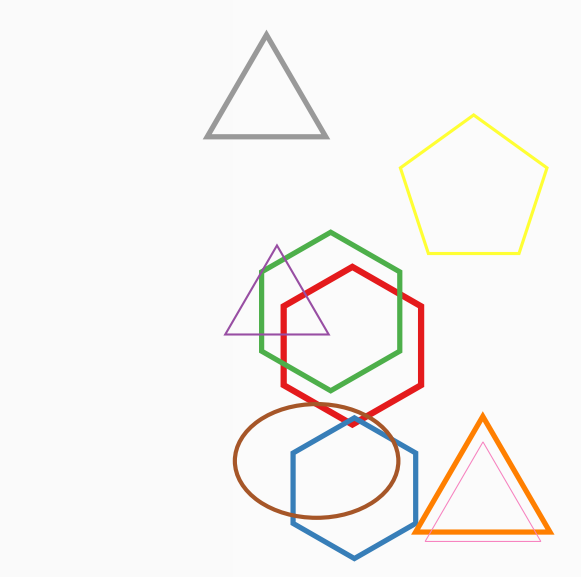[{"shape": "hexagon", "thickness": 3, "radius": 0.68, "center": [0.606, 0.4]}, {"shape": "hexagon", "thickness": 2.5, "radius": 0.61, "center": [0.61, 0.154]}, {"shape": "hexagon", "thickness": 2.5, "radius": 0.69, "center": [0.569, 0.46]}, {"shape": "triangle", "thickness": 1, "radius": 0.51, "center": [0.476, 0.471]}, {"shape": "triangle", "thickness": 2.5, "radius": 0.67, "center": [0.831, 0.145]}, {"shape": "pentagon", "thickness": 1.5, "radius": 0.66, "center": [0.815, 0.667]}, {"shape": "oval", "thickness": 2, "radius": 0.7, "center": [0.545, 0.201]}, {"shape": "triangle", "thickness": 0.5, "radius": 0.57, "center": [0.831, 0.119]}, {"shape": "triangle", "thickness": 2.5, "radius": 0.59, "center": [0.458, 0.821]}]